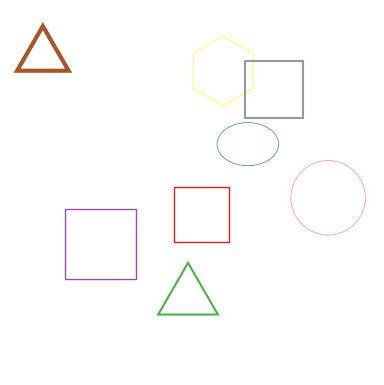[{"shape": "square", "thickness": 1, "radius": 0.36, "center": [0.523, 0.443]}, {"shape": "oval", "thickness": 0.5, "radius": 0.4, "center": [0.644, 0.626]}, {"shape": "triangle", "thickness": 1.5, "radius": 0.45, "center": [0.488, 0.228]}, {"shape": "square", "thickness": 1, "radius": 0.46, "center": [0.261, 0.367]}, {"shape": "hexagon", "thickness": 0.5, "radius": 0.45, "center": [0.58, 0.816]}, {"shape": "triangle", "thickness": 3, "radius": 0.39, "center": [0.111, 0.855]}, {"shape": "circle", "thickness": 0.5, "radius": 0.48, "center": [0.852, 0.486]}, {"shape": "square", "thickness": 1.5, "radius": 0.37, "center": [0.711, 0.767]}]